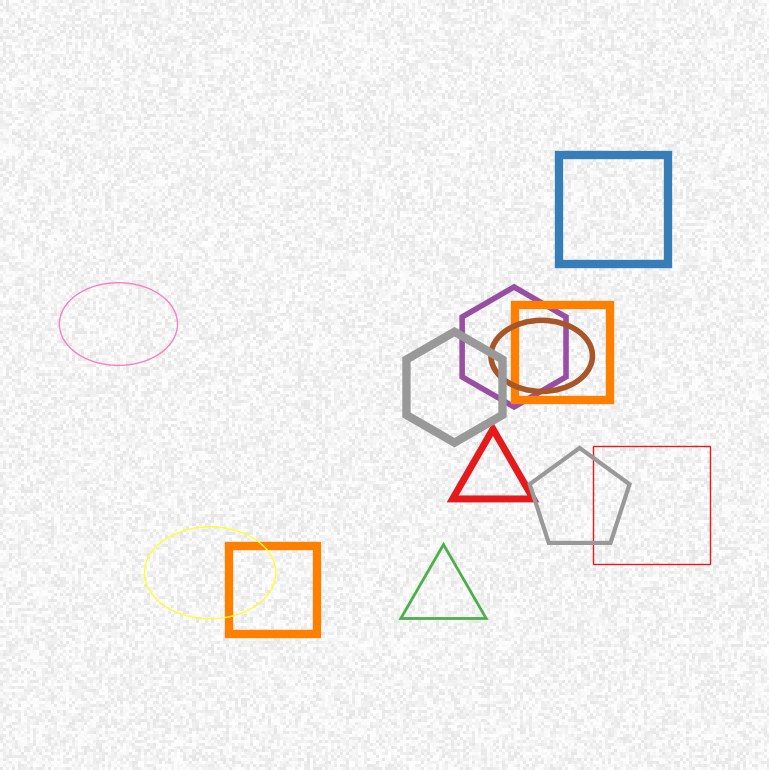[{"shape": "square", "thickness": 0.5, "radius": 0.38, "center": [0.846, 0.345]}, {"shape": "triangle", "thickness": 2.5, "radius": 0.3, "center": [0.64, 0.382]}, {"shape": "square", "thickness": 3, "radius": 0.35, "center": [0.796, 0.728]}, {"shape": "triangle", "thickness": 1, "radius": 0.32, "center": [0.576, 0.229]}, {"shape": "hexagon", "thickness": 2, "radius": 0.39, "center": [0.668, 0.549]}, {"shape": "square", "thickness": 3, "radius": 0.31, "center": [0.731, 0.542]}, {"shape": "square", "thickness": 3, "radius": 0.29, "center": [0.354, 0.234]}, {"shape": "oval", "thickness": 0.5, "radius": 0.43, "center": [0.273, 0.256]}, {"shape": "oval", "thickness": 2, "radius": 0.33, "center": [0.703, 0.538]}, {"shape": "oval", "thickness": 0.5, "radius": 0.38, "center": [0.154, 0.579]}, {"shape": "hexagon", "thickness": 3, "radius": 0.36, "center": [0.59, 0.497]}, {"shape": "pentagon", "thickness": 1.5, "radius": 0.34, "center": [0.753, 0.35]}]